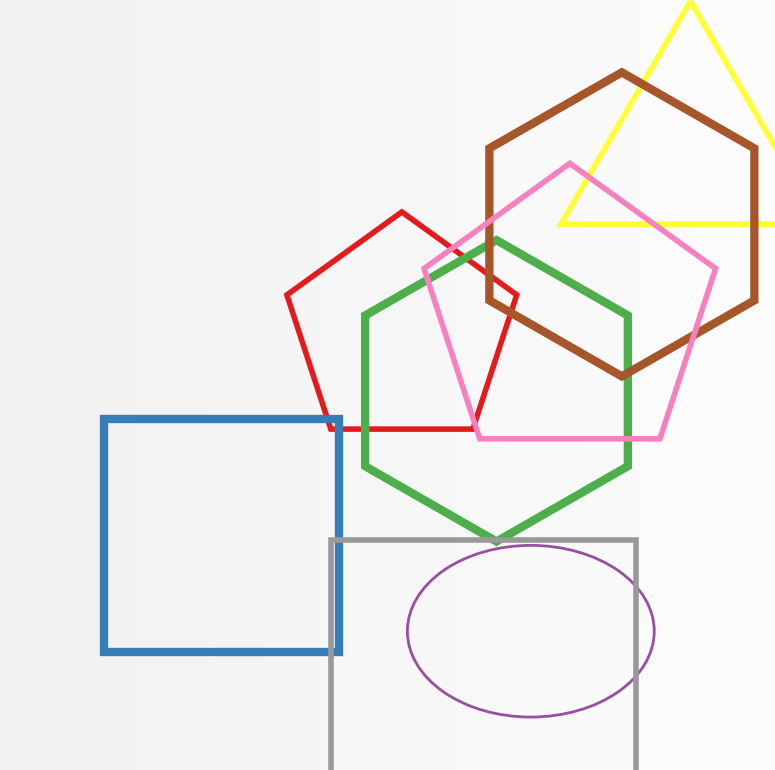[{"shape": "pentagon", "thickness": 2, "radius": 0.78, "center": [0.518, 0.569]}, {"shape": "square", "thickness": 3, "radius": 0.76, "center": [0.286, 0.305]}, {"shape": "hexagon", "thickness": 3, "radius": 0.98, "center": [0.641, 0.492]}, {"shape": "oval", "thickness": 1, "radius": 0.8, "center": [0.685, 0.18]}, {"shape": "triangle", "thickness": 2, "radius": 0.97, "center": [0.891, 0.805]}, {"shape": "hexagon", "thickness": 3, "radius": 0.99, "center": [0.802, 0.709]}, {"shape": "pentagon", "thickness": 2, "radius": 0.99, "center": [0.735, 0.59]}, {"shape": "square", "thickness": 2, "radius": 0.99, "center": [0.624, 0.101]}]